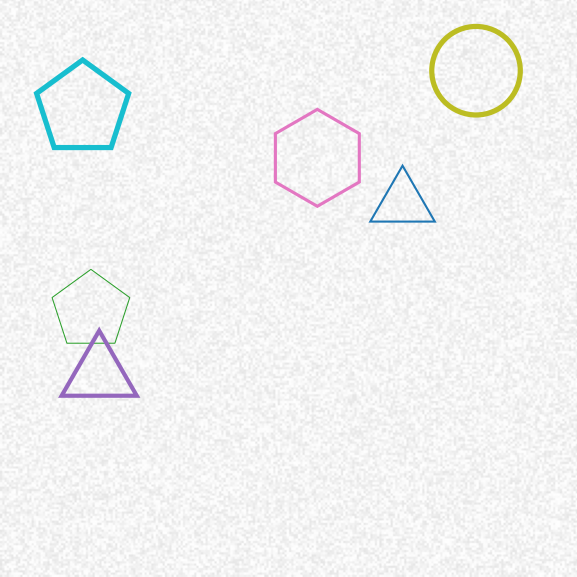[{"shape": "triangle", "thickness": 1, "radius": 0.32, "center": [0.697, 0.648]}, {"shape": "pentagon", "thickness": 0.5, "radius": 0.35, "center": [0.157, 0.462]}, {"shape": "triangle", "thickness": 2, "radius": 0.38, "center": [0.172, 0.351]}, {"shape": "hexagon", "thickness": 1.5, "radius": 0.42, "center": [0.55, 0.726]}, {"shape": "circle", "thickness": 2.5, "radius": 0.38, "center": [0.824, 0.877]}, {"shape": "pentagon", "thickness": 2.5, "radius": 0.42, "center": [0.143, 0.811]}]